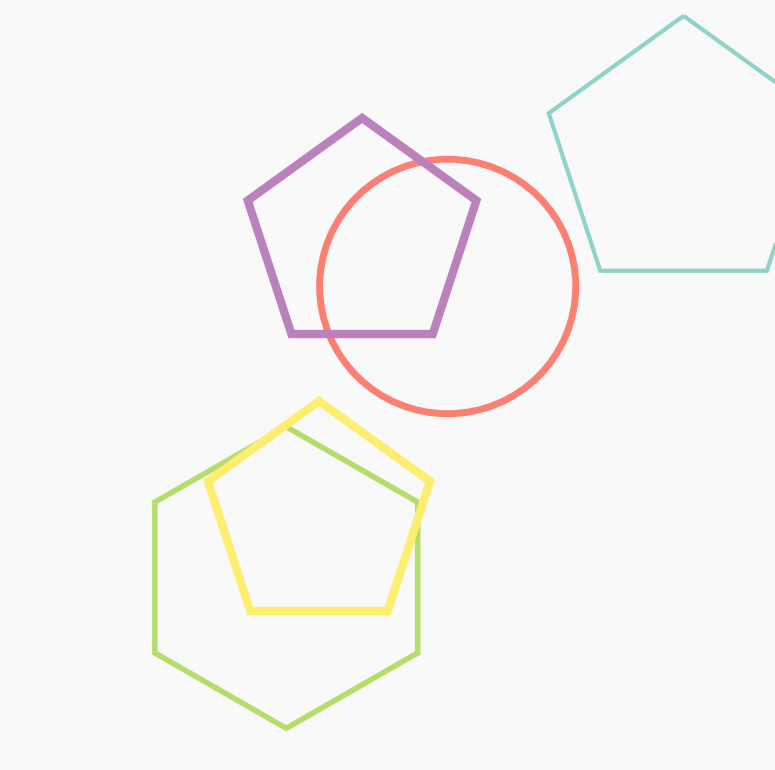[{"shape": "pentagon", "thickness": 1.5, "radius": 0.91, "center": [0.882, 0.796]}, {"shape": "circle", "thickness": 2.5, "radius": 0.83, "center": [0.578, 0.628]}, {"shape": "hexagon", "thickness": 2, "radius": 0.98, "center": [0.369, 0.25]}, {"shape": "pentagon", "thickness": 3, "radius": 0.78, "center": [0.467, 0.692]}, {"shape": "pentagon", "thickness": 3, "radius": 0.75, "center": [0.412, 0.328]}]